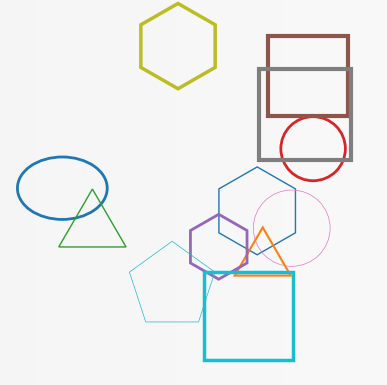[{"shape": "hexagon", "thickness": 1, "radius": 0.57, "center": [0.664, 0.452]}, {"shape": "oval", "thickness": 2, "radius": 0.58, "center": [0.161, 0.511]}, {"shape": "triangle", "thickness": 1.5, "radius": 0.42, "center": [0.678, 0.326]}, {"shape": "triangle", "thickness": 1, "radius": 0.5, "center": [0.238, 0.409]}, {"shape": "circle", "thickness": 2, "radius": 0.42, "center": [0.808, 0.614]}, {"shape": "hexagon", "thickness": 2, "radius": 0.42, "center": [0.564, 0.359]}, {"shape": "square", "thickness": 3, "radius": 0.52, "center": [0.795, 0.803]}, {"shape": "circle", "thickness": 0.5, "radius": 0.5, "center": [0.753, 0.407]}, {"shape": "square", "thickness": 3, "radius": 0.59, "center": [0.787, 0.703]}, {"shape": "hexagon", "thickness": 2.5, "radius": 0.55, "center": [0.459, 0.88]}, {"shape": "pentagon", "thickness": 0.5, "radius": 0.58, "center": [0.444, 0.257]}, {"shape": "square", "thickness": 2.5, "radius": 0.57, "center": [0.641, 0.179]}]